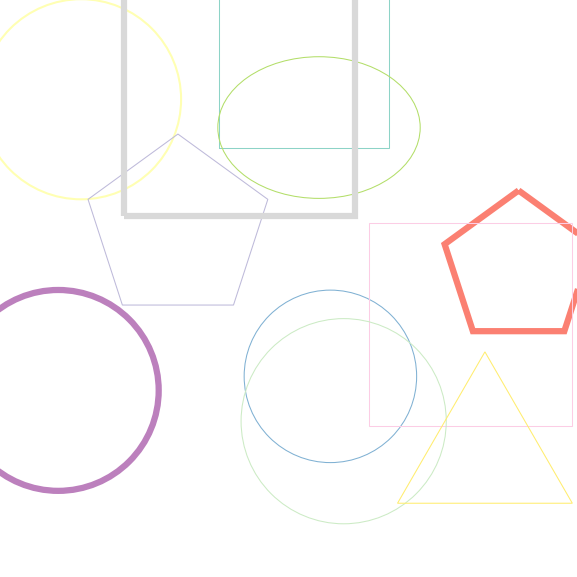[{"shape": "square", "thickness": 0.5, "radius": 0.74, "center": [0.527, 0.89]}, {"shape": "circle", "thickness": 1, "radius": 0.87, "center": [0.14, 0.827]}, {"shape": "pentagon", "thickness": 0.5, "radius": 0.82, "center": [0.308, 0.603]}, {"shape": "pentagon", "thickness": 3, "radius": 0.67, "center": [0.898, 0.535]}, {"shape": "circle", "thickness": 0.5, "radius": 0.75, "center": [0.572, 0.347]}, {"shape": "oval", "thickness": 0.5, "radius": 0.88, "center": [0.552, 0.778]}, {"shape": "square", "thickness": 0.5, "radius": 0.88, "center": [0.815, 0.437]}, {"shape": "square", "thickness": 3, "radius": 1.0, "center": [0.414, 0.825]}, {"shape": "circle", "thickness": 3, "radius": 0.87, "center": [0.101, 0.323]}, {"shape": "circle", "thickness": 0.5, "radius": 0.89, "center": [0.595, 0.27]}, {"shape": "triangle", "thickness": 0.5, "radius": 0.87, "center": [0.84, 0.215]}]